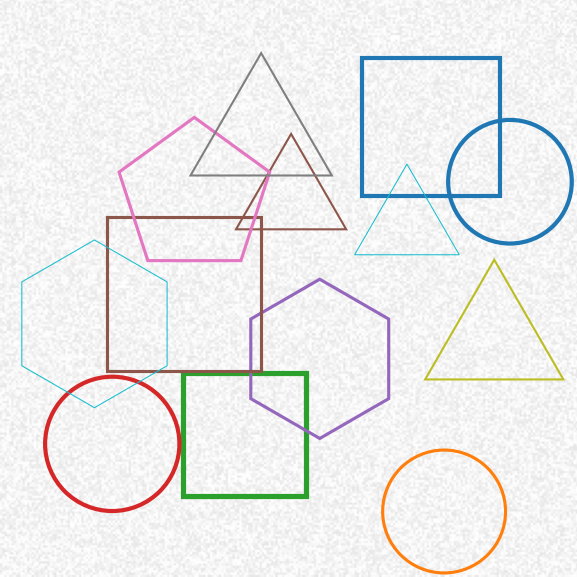[{"shape": "circle", "thickness": 2, "radius": 0.54, "center": [0.883, 0.684]}, {"shape": "square", "thickness": 2, "radius": 0.6, "center": [0.746, 0.779]}, {"shape": "circle", "thickness": 1.5, "radius": 0.53, "center": [0.769, 0.113]}, {"shape": "square", "thickness": 2.5, "radius": 0.53, "center": [0.423, 0.247]}, {"shape": "circle", "thickness": 2, "radius": 0.58, "center": [0.194, 0.231]}, {"shape": "hexagon", "thickness": 1.5, "radius": 0.69, "center": [0.554, 0.378]}, {"shape": "square", "thickness": 1.5, "radius": 0.67, "center": [0.319, 0.49]}, {"shape": "triangle", "thickness": 1, "radius": 0.55, "center": [0.504, 0.657]}, {"shape": "pentagon", "thickness": 1.5, "radius": 0.69, "center": [0.337, 0.659]}, {"shape": "triangle", "thickness": 1, "radius": 0.71, "center": [0.452, 0.766]}, {"shape": "triangle", "thickness": 1, "radius": 0.69, "center": [0.856, 0.411]}, {"shape": "hexagon", "thickness": 0.5, "radius": 0.73, "center": [0.164, 0.438]}, {"shape": "triangle", "thickness": 0.5, "radius": 0.52, "center": [0.705, 0.61]}]